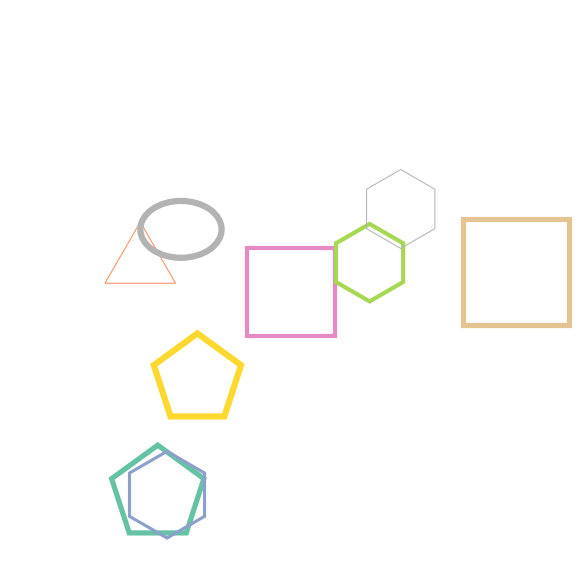[{"shape": "pentagon", "thickness": 2.5, "radius": 0.42, "center": [0.273, 0.144]}, {"shape": "triangle", "thickness": 0.5, "radius": 0.35, "center": [0.243, 0.544]}, {"shape": "hexagon", "thickness": 1.5, "radius": 0.38, "center": [0.289, 0.143]}, {"shape": "square", "thickness": 2, "radius": 0.38, "center": [0.504, 0.493]}, {"shape": "hexagon", "thickness": 2, "radius": 0.34, "center": [0.64, 0.544]}, {"shape": "pentagon", "thickness": 3, "radius": 0.4, "center": [0.342, 0.342]}, {"shape": "square", "thickness": 2.5, "radius": 0.46, "center": [0.893, 0.528]}, {"shape": "hexagon", "thickness": 0.5, "radius": 0.34, "center": [0.694, 0.637]}, {"shape": "oval", "thickness": 3, "radius": 0.35, "center": [0.313, 0.602]}]